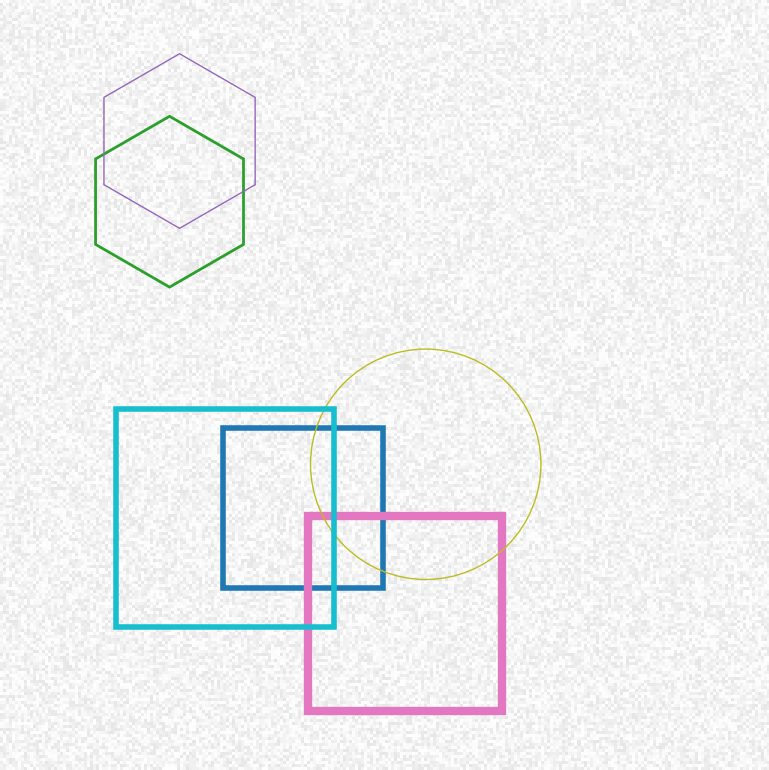[{"shape": "square", "thickness": 2, "radius": 0.52, "center": [0.394, 0.341]}, {"shape": "hexagon", "thickness": 1, "radius": 0.55, "center": [0.22, 0.738]}, {"shape": "hexagon", "thickness": 0.5, "radius": 0.57, "center": [0.233, 0.817]}, {"shape": "square", "thickness": 3, "radius": 0.63, "center": [0.526, 0.203]}, {"shape": "circle", "thickness": 0.5, "radius": 0.75, "center": [0.553, 0.397]}, {"shape": "square", "thickness": 2, "radius": 0.71, "center": [0.293, 0.327]}]